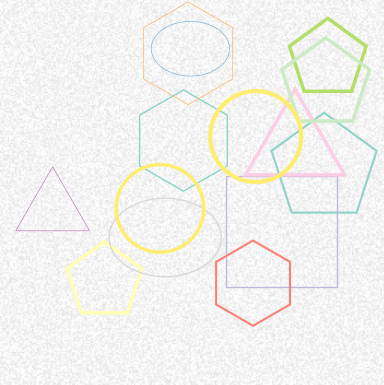[{"shape": "hexagon", "thickness": 1, "radius": 0.66, "center": [0.477, 0.635]}, {"shape": "pentagon", "thickness": 1.5, "radius": 0.72, "center": [0.842, 0.564]}, {"shape": "pentagon", "thickness": 2.5, "radius": 0.51, "center": [0.271, 0.27]}, {"shape": "square", "thickness": 1, "radius": 0.72, "center": [0.731, 0.398]}, {"shape": "hexagon", "thickness": 1.5, "radius": 0.55, "center": [0.657, 0.264]}, {"shape": "oval", "thickness": 0.5, "radius": 0.51, "center": [0.495, 0.873]}, {"shape": "hexagon", "thickness": 0.5, "radius": 0.67, "center": [0.489, 0.862]}, {"shape": "pentagon", "thickness": 2.5, "radius": 0.52, "center": [0.851, 0.848]}, {"shape": "triangle", "thickness": 2.5, "radius": 0.74, "center": [0.766, 0.62]}, {"shape": "oval", "thickness": 1, "radius": 0.73, "center": [0.429, 0.383]}, {"shape": "triangle", "thickness": 0.5, "radius": 0.55, "center": [0.137, 0.456]}, {"shape": "pentagon", "thickness": 2.5, "radius": 0.6, "center": [0.846, 0.782]}, {"shape": "circle", "thickness": 2.5, "radius": 0.57, "center": [0.416, 0.459]}, {"shape": "circle", "thickness": 3, "radius": 0.59, "center": [0.664, 0.645]}]